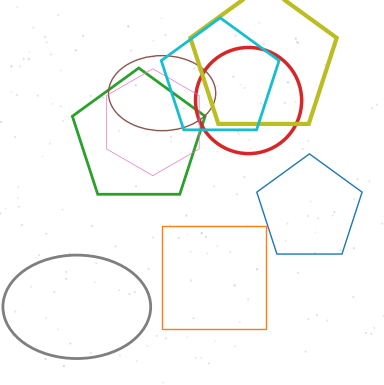[{"shape": "pentagon", "thickness": 1, "radius": 0.72, "center": [0.804, 0.456]}, {"shape": "square", "thickness": 1, "radius": 0.67, "center": [0.555, 0.279]}, {"shape": "pentagon", "thickness": 2, "radius": 0.91, "center": [0.36, 0.642]}, {"shape": "circle", "thickness": 2.5, "radius": 0.69, "center": [0.646, 0.739]}, {"shape": "oval", "thickness": 1, "radius": 0.7, "center": [0.421, 0.758]}, {"shape": "hexagon", "thickness": 0.5, "radius": 0.69, "center": [0.397, 0.683]}, {"shape": "oval", "thickness": 2, "radius": 0.96, "center": [0.199, 0.203]}, {"shape": "pentagon", "thickness": 3, "radius": 1.0, "center": [0.685, 0.84]}, {"shape": "pentagon", "thickness": 2, "radius": 0.8, "center": [0.572, 0.793]}]